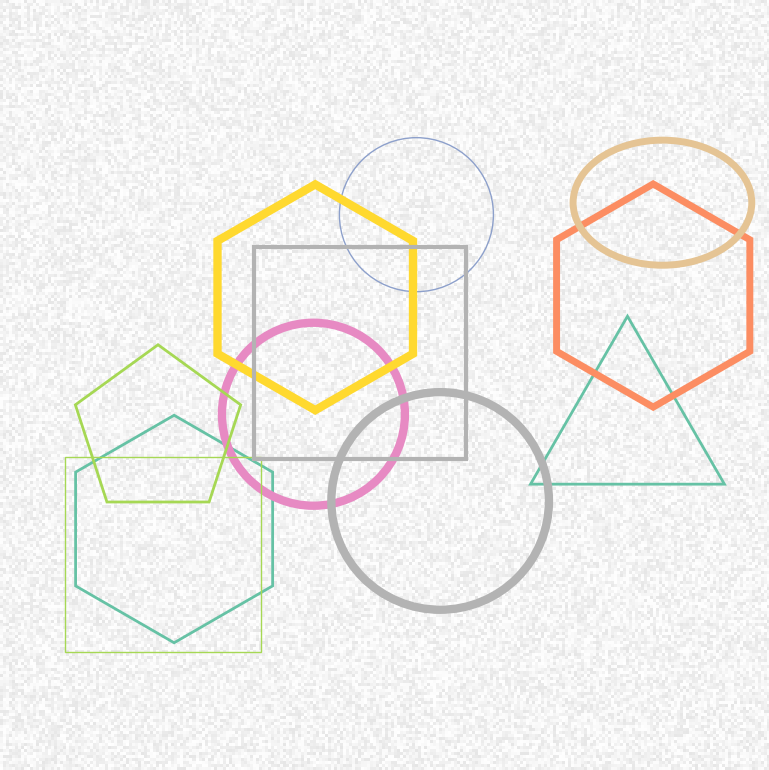[{"shape": "triangle", "thickness": 1, "radius": 0.73, "center": [0.815, 0.444]}, {"shape": "hexagon", "thickness": 1, "radius": 0.74, "center": [0.226, 0.313]}, {"shape": "hexagon", "thickness": 2.5, "radius": 0.72, "center": [0.848, 0.616]}, {"shape": "circle", "thickness": 0.5, "radius": 0.5, "center": [0.541, 0.721]}, {"shape": "circle", "thickness": 3, "radius": 0.59, "center": [0.407, 0.462]}, {"shape": "square", "thickness": 0.5, "radius": 0.64, "center": [0.212, 0.28]}, {"shape": "pentagon", "thickness": 1, "radius": 0.56, "center": [0.205, 0.439]}, {"shape": "hexagon", "thickness": 3, "radius": 0.73, "center": [0.409, 0.614]}, {"shape": "oval", "thickness": 2.5, "radius": 0.58, "center": [0.86, 0.737]}, {"shape": "circle", "thickness": 3, "radius": 0.71, "center": [0.572, 0.349]}, {"shape": "square", "thickness": 1.5, "radius": 0.69, "center": [0.467, 0.542]}]